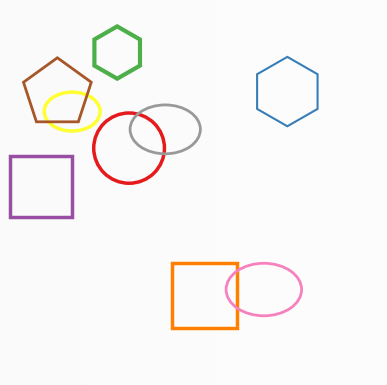[{"shape": "circle", "thickness": 2.5, "radius": 0.46, "center": [0.333, 0.615]}, {"shape": "hexagon", "thickness": 1.5, "radius": 0.45, "center": [0.742, 0.762]}, {"shape": "hexagon", "thickness": 3, "radius": 0.34, "center": [0.302, 0.864]}, {"shape": "square", "thickness": 2.5, "radius": 0.4, "center": [0.106, 0.516]}, {"shape": "square", "thickness": 2.5, "radius": 0.42, "center": [0.529, 0.232]}, {"shape": "oval", "thickness": 2.5, "radius": 0.36, "center": [0.186, 0.71]}, {"shape": "pentagon", "thickness": 2, "radius": 0.46, "center": [0.148, 0.758]}, {"shape": "oval", "thickness": 2, "radius": 0.49, "center": [0.681, 0.248]}, {"shape": "oval", "thickness": 2, "radius": 0.45, "center": [0.426, 0.664]}]